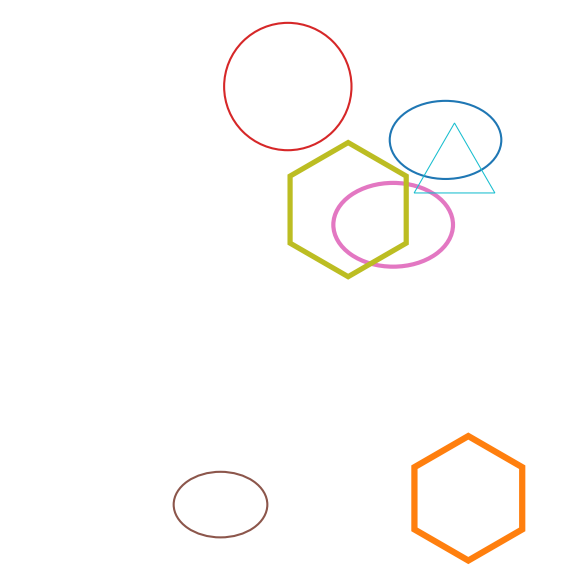[{"shape": "oval", "thickness": 1, "radius": 0.48, "center": [0.771, 0.757]}, {"shape": "hexagon", "thickness": 3, "radius": 0.54, "center": [0.811, 0.136]}, {"shape": "circle", "thickness": 1, "radius": 0.55, "center": [0.498, 0.849]}, {"shape": "oval", "thickness": 1, "radius": 0.41, "center": [0.382, 0.125]}, {"shape": "oval", "thickness": 2, "radius": 0.52, "center": [0.681, 0.61]}, {"shape": "hexagon", "thickness": 2.5, "radius": 0.58, "center": [0.603, 0.636]}, {"shape": "triangle", "thickness": 0.5, "radius": 0.4, "center": [0.787, 0.705]}]